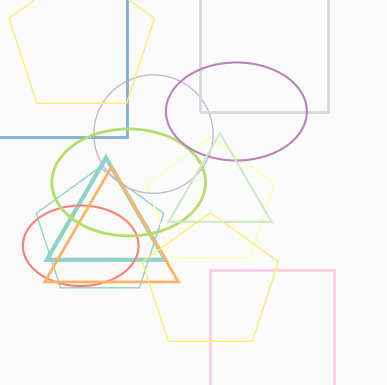[{"shape": "pentagon", "thickness": 1, "radius": 0.87, "center": [0.258, 0.392]}, {"shape": "triangle", "thickness": 3, "radius": 0.88, "center": [0.274, 0.413]}, {"shape": "pentagon", "thickness": 1, "radius": 0.86, "center": [0.543, 0.47]}, {"shape": "circle", "thickness": 1, "radius": 0.77, "center": [0.396, 0.652]}, {"shape": "oval", "thickness": 1.5, "radius": 0.75, "center": [0.208, 0.362]}, {"shape": "square", "thickness": 2, "radius": 0.94, "center": [0.14, 0.831]}, {"shape": "triangle", "thickness": 2, "radius": 1.0, "center": [0.288, 0.367]}, {"shape": "oval", "thickness": 2, "radius": 0.99, "center": [0.332, 0.526]}, {"shape": "square", "thickness": 2, "radius": 0.8, "center": [0.702, 0.138]}, {"shape": "square", "thickness": 2, "radius": 0.83, "center": [0.682, 0.875]}, {"shape": "oval", "thickness": 1.5, "radius": 0.91, "center": [0.61, 0.71]}, {"shape": "triangle", "thickness": 1.5, "radius": 0.77, "center": [0.568, 0.5]}, {"shape": "pentagon", "thickness": 1, "radius": 0.92, "center": [0.543, 0.263]}, {"shape": "pentagon", "thickness": 1, "radius": 0.99, "center": [0.211, 0.891]}]